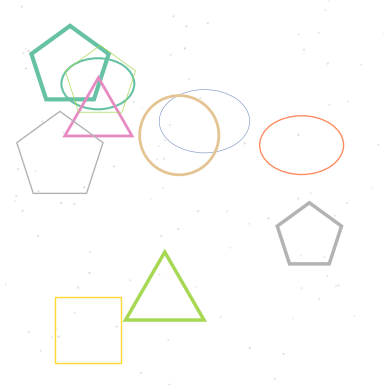[{"shape": "pentagon", "thickness": 3, "radius": 0.53, "center": [0.182, 0.827]}, {"shape": "oval", "thickness": 1.5, "radius": 0.47, "center": [0.254, 0.782]}, {"shape": "oval", "thickness": 1, "radius": 0.55, "center": [0.783, 0.623]}, {"shape": "oval", "thickness": 0.5, "radius": 0.59, "center": [0.531, 0.685]}, {"shape": "triangle", "thickness": 2, "radius": 0.51, "center": [0.256, 0.697]}, {"shape": "triangle", "thickness": 2.5, "radius": 0.59, "center": [0.428, 0.228]}, {"shape": "pentagon", "thickness": 0.5, "radius": 0.48, "center": [0.261, 0.786]}, {"shape": "square", "thickness": 1, "radius": 0.43, "center": [0.229, 0.143]}, {"shape": "circle", "thickness": 2, "radius": 0.51, "center": [0.466, 0.649]}, {"shape": "pentagon", "thickness": 2.5, "radius": 0.44, "center": [0.804, 0.386]}, {"shape": "pentagon", "thickness": 1, "radius": 0.59, "center": [0.156, 0.593]}]